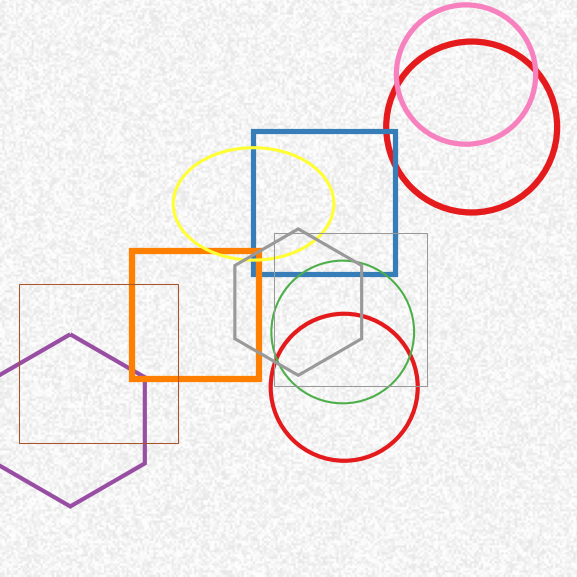[{"shape": "circle", "thickness": 3, "radius": 0.74, "center": [0.817, 0.779]}, {"shape": "circle", "thickness": 2, "radius": 0.64, "center": [0.596, 0.329]}, {"shape": "square", "thickness": 2.5, "radius": 0.62, "center": [0.561, 0.648]}, {"shape": "circle", "thickness": 1, "radius": 0.62, "center": [0.593, 0.424]}, {"shape": "hexagon", "thickness": 2, "radius": 0.75, "center": [0.122, 0.271]}, {"shape": "square", "thickness": 3, "radius": 0.55, "center": [0.339, 0.454]}, {"shape": "oval", "thickness": 1.5, "radius": 0.7, "center": [0.439, 0.646]}, {"shape": "square", "thickness": 0.5, "radius": 0.69, "center": [0.17, 0.369]}, {"shape": "circle", "thickness": 2.5, "radius": 0.6, "center": [0.807, 0.87]}, {"shape": "hexagon", "thickness": 1.5, "radius": 0.63, "center": [0.516, 0.476]}, {"shape": "square", "thickness": 0.5, "radius": 0.66, "center": [0.607, 0.463]}]